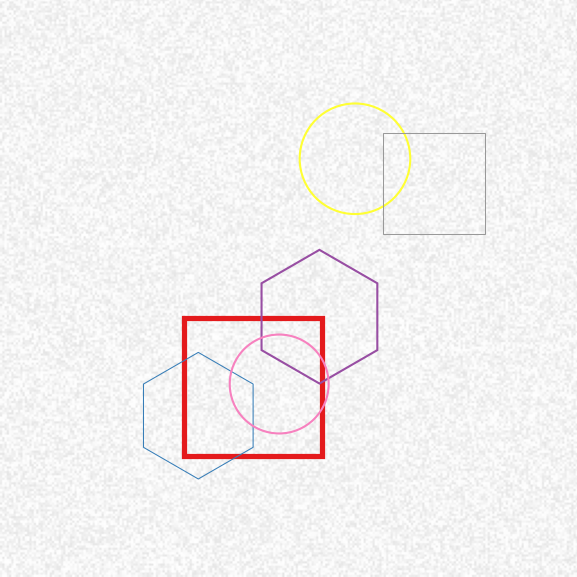[{"shape": "square", "thickness": 2.5, "radius": 0.6, "center": [0.438, 0.329]}, {"shape": "hexagon", "thickness": 0.5, "radius": 0.55, "center": [0.343, 0.279]}, {"shape": "hexagon", "thickness": 1, "radius": 0.58, "center": [0.553, 0.451]}, {"shape": "circle", "thickness": 1, "radius": 0.48, "center": [0.615, 0.724]}, {"shape": "circle", "thickness": 1, "radius": 0.43, "center": [0.483, 0.334]}, {"shape": "square", "thickness": 0.5, "radius": 0.44, "center": [0.752, 0.682]}]